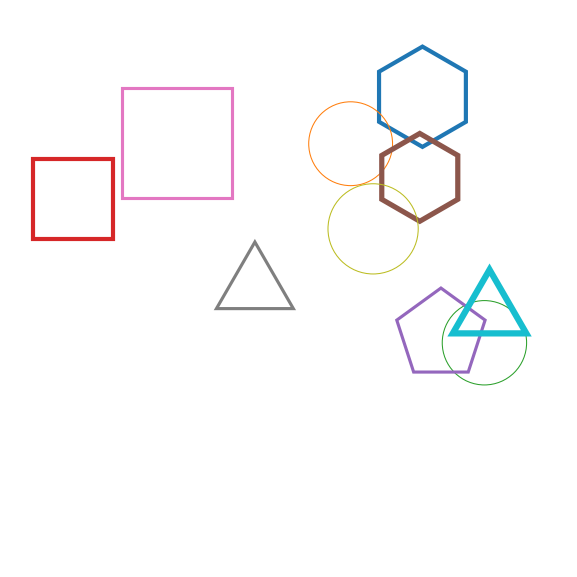[{"shape": "hexagon", "thickness": 2, "radius": 0.43, "center": [0.732, 0.832]}, {"shape": "circle", "thickness": 0.5, "radius": 0.36, "center": [0.607, 0.75]}, {"shape": "circle", "thickness": 0.5, "radius": 0.37, "center": [0.839, 0.406]}, {"shape": "square", "thickness": 2, "radius": 0.35, "center": [0.126, 0.655]}, {"shape": "pentagon", "thickness": 1.5, "radius": 0.4, "center": [0.764, 0.42]}, {"shape": "hexagon", "thickness": 2.5, "radius": 0.38, "center": [0.727, 0.692]}, {"shape": "square", "thickness": 1.5, "radius": 0.48, "center": [0.306, 0.752]}, {"shape": "triangle", "thickness": 1.5, "radius": 0.38, "center": [0.441, 0.503]}, {"shape": "circle", "thickness": 0.5, "radius": 0.39, "center": [0.646, 0.603]}, {"shape": "triangle", "thickness": 3, "radius": 0.37, "center": [0.848, 0.459]}]